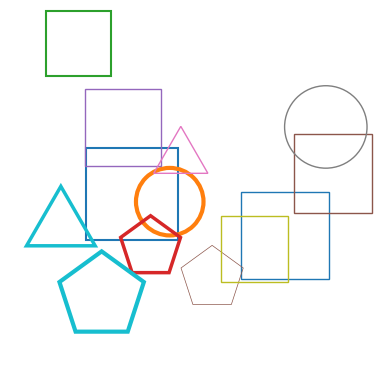[{"shape": "square", "thickness": 1.5, "radius": 0.6, "center": [0.343, 0.496]}, {"shape": "square", "thickness": 1, "radius": 0.57, "center": [0.74, 0.389]}, {"shape": "circle", "thickness": 3, "radius": 0.44, "center": [0.441, 0.476]}, {"shape": "square", "thickness": 1.5, "radius": 0.42, "center": [0.204, 0.887]}, {"shape": "pentagon", "thickness": 2.5, "radius": 0.41, "center": [0.391, 0.358]}, {"shape": "square", "thickness": 1, "radius": 0.5, "center": [0.32, 0.669]}, {"shape": "square", "thickness": 1, "radius": 0.51, "center": [0.865, 0.548]}, {"shape": "pentagon", "thickness": 0.5, "radius": 0.42, "center": [0.551, 0.278]}, {"shape": "triangle", "thickness": 1, "radius": 0.41, "center": [0.47, 0.59]}, {"shape": "circle", "thickness": 1, "radius": 0.54, "center": [0.846, 0.67]}, {"shape": "square", "thickness": 1, "radius": 0.43, "center": [0.661, 0.353]}, {"shape": "triangle", "thickness": 2.5, "radius": 0.51, "center": [0.158, 0.413]}, {"shape": "pentagon", "thickness": 3, "radius": 0.58, "center": [0.264, 0.232]}]